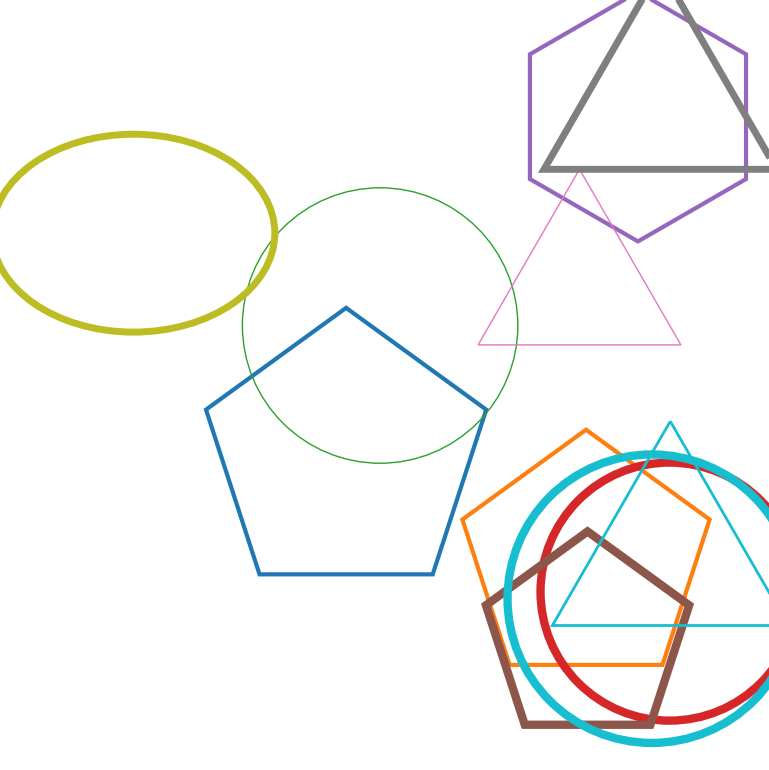[{"shape": "pentagon", "thickness": 1.5, "radius": 0.96, "center": [0.449, 0.409]}, {"shape": "pentagon", "thickness": 1.5, "radius": 0.84, "center": [0.761, 0.273]}, {"shape": "circle", "thickness": 0.5, "radius": 0.89, "center": [0.494, 0.577]}, {"shape": "circle", "thickness": 3, "radius": 0.84, "center": [0.87, 0.232]}, {"shape": "hexagon", "thickness": 1.5, "radius": 0.81, "center": [0.829, 0.849]}, {"shape": "pentagon", "thickness": 3, "radius": 0.69, "center": [0.763, 0.171]}, {"shape": "triangle", "thickness": 0.5, "radius": 0.76, "center": [0.753, 0.628]}, {"shape": "triangle", "thickness": 2.5, "radius": 0.87, "center": [0.858, 0.867]}, {"shape": "oval", "thickness": 2.5, "radius": 0.92, "center": [0.173, 0.697]}, {"shape": "circle", "thickness": 3, "radius": 0.94, "center": [0.846, 0.222]}, {"shape": "triangle", "thickness": 1, "radius": 0.88, "center": [0.87, 0.276]}]